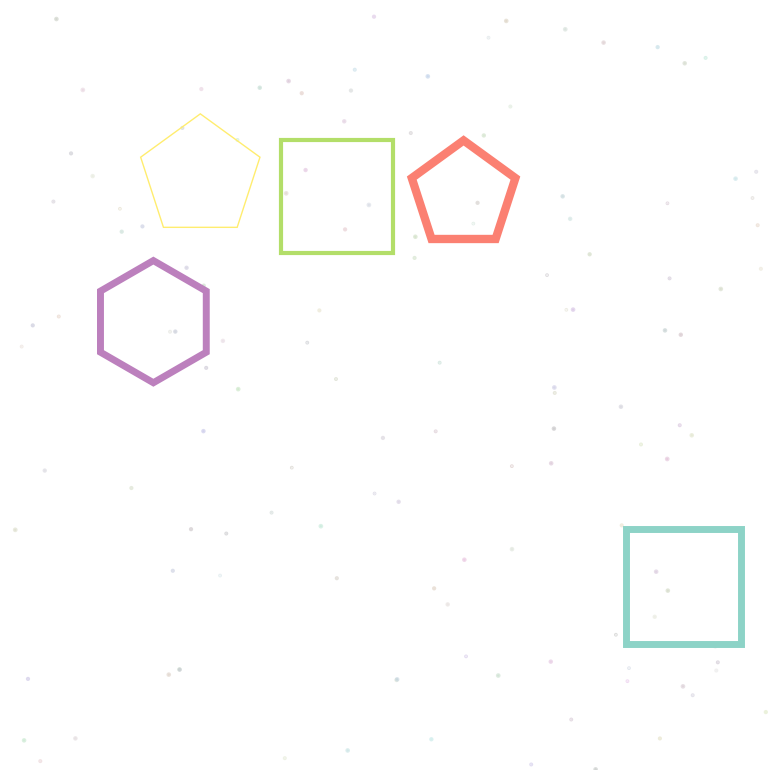[{"shape": "square", "thickness": 2.5, "radius": 0.37, "center": [0.887, 0.238]}, {"shape": "pentagon", "thickness": 3, "radius": 0.35, "center": [0.602, 0.747]}, {"shape": "square", "thickness": 1.5, "radius": 0.36, "center": [0.438, 0.745]}, {"shape": "hexagon", "thickness": 2.5, "radius": 0.4, "center": [0.199, 0.582]}, {"shape": "pentagon", "thickness": 0.5, "radius": 0.41, "center": [0.26, 0.771]}]